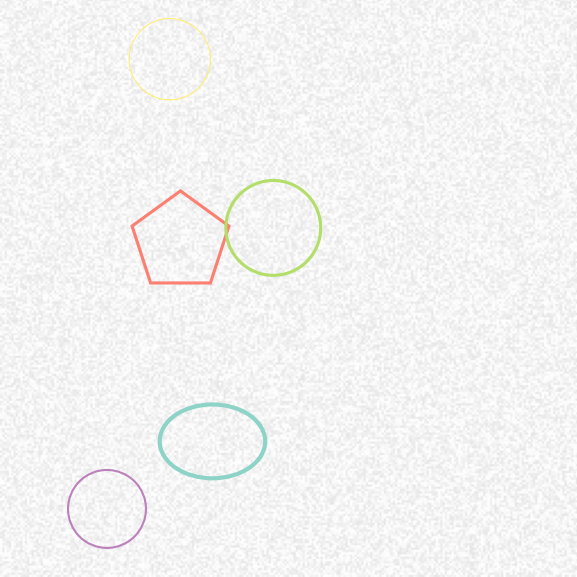[{"shape": "oval", "thickness": 2, "radius": 0.46, "center": [0.368, 0.235]}, {"shape": "pentagon", "thickness": 1.5, "radius": 0.44, "center": [0.313, 0.58]}, {"shape": "circle", "thickness": 1.5, "radius": 0.41, "center": [0.473, 0.604]}, {"shape": "circle", "thickness": 1, "radius": 0.34, "center": [0.185, 0.118]}, {"shape": "circle", "thickness": 0.5, "radius": 0.35, "center": [0.294, 0.897]}]